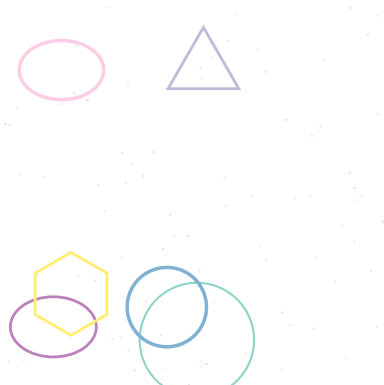[{"shape": "circle", "thickness": 1.5, "radius": 0.74, "center": [0.511, 0.117]}, {"shape": "triangle", "thickness": 2, "radius": 0.53, "center": [0.528, 0.823]}, {"shape": "circle", "thickness": 2.5, "radius": 0.52, "center": [0.433, 0.202]}, {"shape": "oval", "thickness": 2.5, "radius": 0.55, "center": [0.16, 0.818]}, {"shape": "oval", "thickness": 2, "radius": 0.56, "center": [0.138, 0.151]}, {"shape": "hexagon", "thickness": 2, "radius": 0.54, "center": [0.185, 0.237]}]